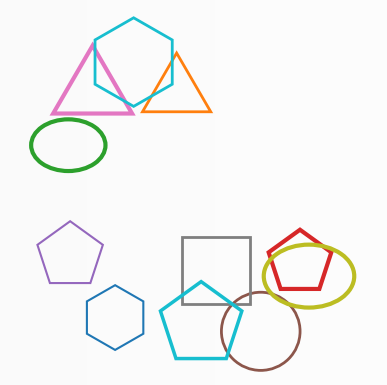[{"shape": "hexagon", "thickness": 1.5, "radius": 0.42, "center": [0.297, 0.175]}, {"shape": "triangle", "thickness": 2, "radius": 0.51, "center": [0.456, 0.761]}, {"shape": "oval", "thickness": 3, "radius": 0.48, "center": [0.176, 0.623]}, {"shape": "pentagon", "thickness": 3, "radius": 0.43, "center": [0.774, 0.318]}, {"shape": "pentagon", "thickness": 1.5, "radius": 0.44, "center": [0.181, 0.337]}, {"shape": "circle", "thickness": 2, "radius": 0.51, "center": [0.673, 0.139]}, {"shape": "triangle", "thickness": 3, "radius": 0.59, "center": [0.239, 0.764]}, {"shape": "square", "thickness": 2, "radius": 0.44, "center": [0.557, 0.297]}, {"shape": "oval", "thickness": 3, "radius": 0.58, "center": [0.797, 0.283]}, {"shape": "pentagon", "thickness": 2.5, "radius": 0.55, "center": [0.519, 0.158]}, {"shape": "hexagon", "thickness": 2, "radius": 0.58, "center": [0.345, 0.839]}]